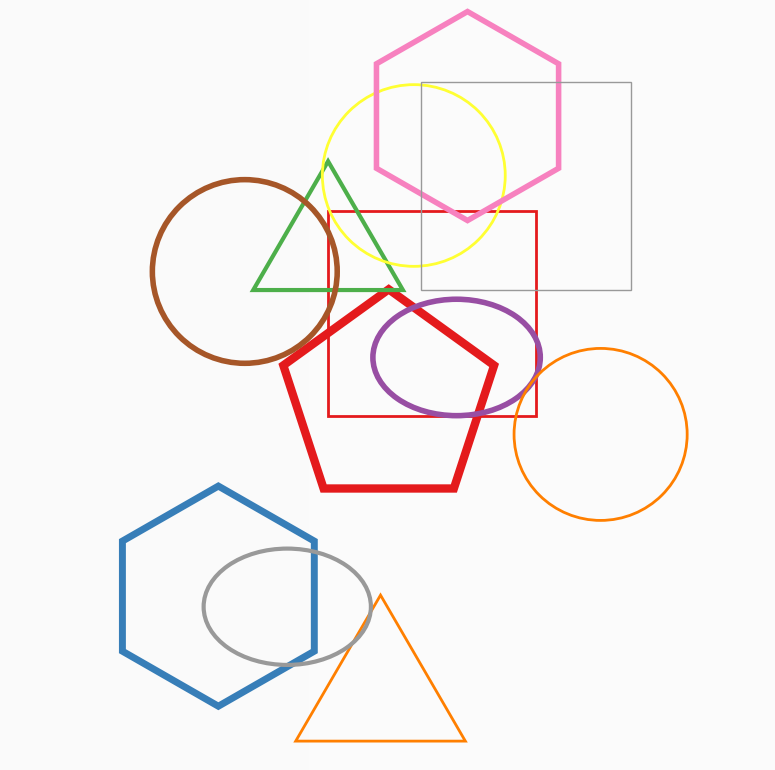[{"shape": "pentagon", "thickness": 3, "radius": 0.71, "center": [0.502, 0.481]}, {"shape": "square", "thickness": 1, "radius": 0.67, "center": [0.557, 0.593]}, {"shape": "hexagon", "thickness": 2.5, "radius": 0.71, "center": [0.282, 0.226]}, {"shape": "triangle", "thickness": 1.5, "radius": 0.56, "center": [0.423, 0.679]}, {"shape": "oval", "thickness": 2, "radius": 0.54, "center": [0.589, 0.536]}, {"shape": "circle", "thickness": 1, "radius": 0.56, "center": [0.775, 0.436]}, {"shape": "triangle", "thickness": 1, "radius": 0.63, "center": [0.491, 0.101]}, {"shape": "circle", "thickness": 1, "radius": 0.59, "center": [0.534, 0.772]}, {"shape": "circle", "thickness": 2, "radius": 0.6, "center": [0.316, 0.647]}, {"shape": "hexagon", "thickness": 2, "radius": 0.68, "center": [0.603, 0.849]}, {"shape": "oval", "thickness": 1.5, "radius": 0.54, "center": [0.371, 0.212]}, {"shape": "square", "thickness": 0.5, "radius": 0.68, "center": [0.679, 0.758]}]